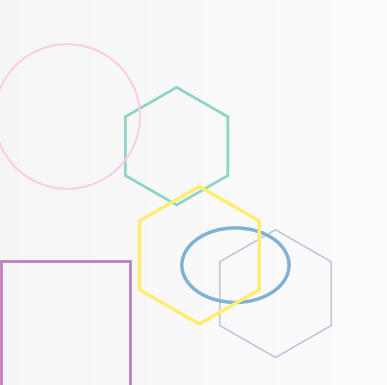[{"shape": "hexagon", "thickness": 2, "radius": 0.76, "center": [0.456, 0.62]}, {"shape": "hexagon", "thickness": 1, "radius": 0.83, "center": [0.711, 0.237]}, {"shape": "oval", "thickness": 2.5, "radius": 0.69, "center": [0.608, 0.311]}, {"shape": "circle", "thickness": 1.5, "radius": 0.94, "center": [0.173, 0.697]}, {"shape": "square", "thickness": 2, "radius": 0.83, "center": [0.169, 0.157]}, {"shape": "hexagon", "thickness": 2.5, "radius": 0.89, "center": [0.514, 0.337]}]